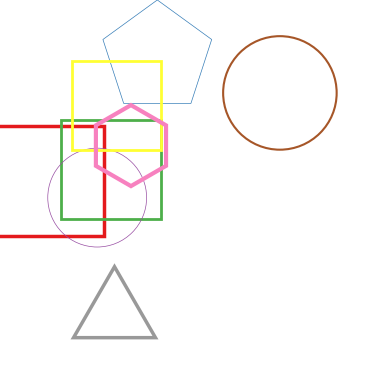[{"shape": "square", "thickness": 2.5, "radius": 0.71, "center": [0.127, 0.531]}, {"shape": "pentagon", "thickness": 0.5, "radius": 0.74, "center": [0.409, 0.852]}, {"shape": "square", "thickness": 2, "radius": 0.65, "center": [0.288, 0.56]}, {"shape": "circle", "thickness": 0.5, "radius": 0.64, "center": [0.252, 0.487]}, {"shape": "square", "thickness": 2, "radius": 0.58, "center": [0.302, 0.726]}, {"shape": "circle", "thickness": 1.5, "radius": 0.74, "center": [0.727, 0.759]}, {"shape": "hexagon", "thickness": 3, "radius": 0.53, "center": [0.34, 0.622]}, {"shape": "triangle", "thickness": 2.5, "radius": 0.61, "center": [0.297, 0.184]}]